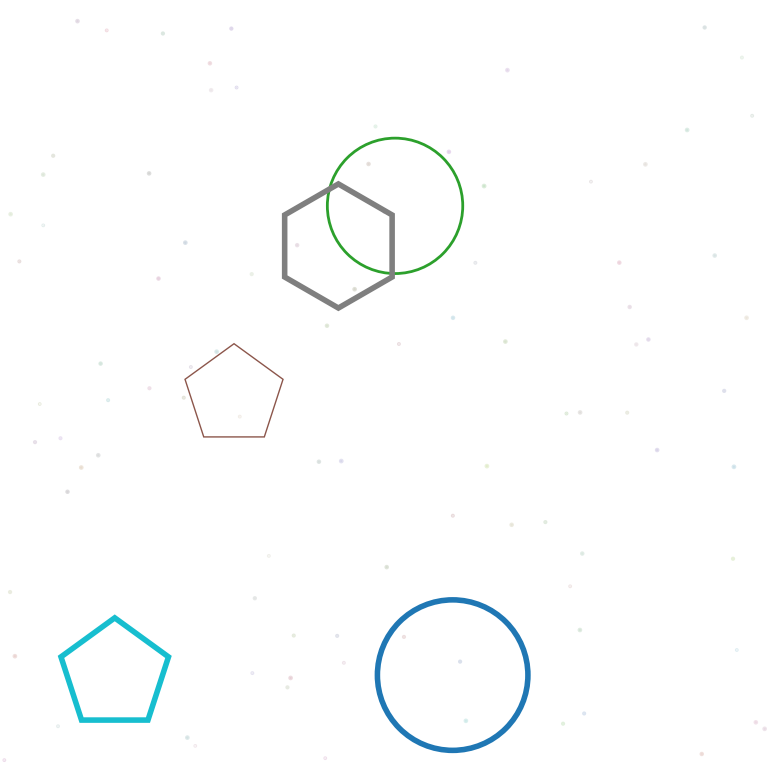[{"shape": "circle", "thickness": 2, "radius": 0.49, "center": [0.588, 0.123]}, {"shape": "circle", "thickness": 1, "radius": 0.44, "center": [0.513, 0.733]}, {"shape": "pentagon", "thickness": 0.5, "radius": 0.33, "center": [0.304, 0.487]}, {"shape": "hexagon", "thickness": 2, "radius": 0.4, "center": [0.439, 0.681]}, {"shape": "pentagon", "thickness": 2, "radius": 0.37, "center": [0.149, 0.124]}]